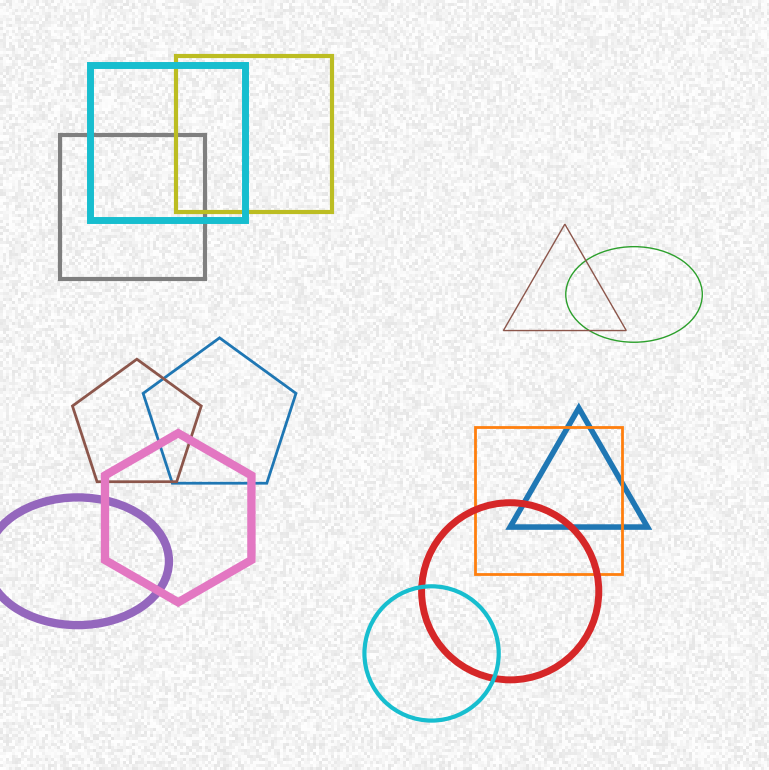[{"shape": "triangle", "thickness": 2, "radius": 0.52, "center": [0.752, 0.367]}, {"shape": "pentagon", "thickness": 1, "radius": 0.52, "center": [0.285, 0.457]}, {"shape": "square", "thickness": 1, "radius": 0.48, "center": [0.713, 0.35]}, {"shape": "oval", "thickness": 0.5, "radius": 0.44, "center": [0.823, 0.618]}, {"shape": "circle", "thickness": 2.5, "radius": 0.58, "center": [0.663, 0.232]}, {"shape": "oval", "thickness": 3, "radius": 0.59, "center": [0.101, 0.271]}, {"shape": "triangle", "thickness": 0.5, "radius": 0.46, "center": [0.734, 0.617]}, {"shape": "pentagon", "thickness": 1, "radius": 0.44, "center": [0.178, 0.446]}, {"shape": "hexagon", "thickness": 3, "radius": 0.55, "center": [0.231, 0.328]}, {"shape": "square", "thickness": 1.5, "radius": 0.47, "center": [0.172, 0.731]}, {"shape": "square", "thickness": 1.5, "radius": 0.5, "center": [0.33, 0.826]}, {"shape": "circle", "thickness": 1.5, "radius": 0.44, "center": [0.56, 0.151]}, {"shape": "square", "thickness": 2.5, "radius": 0.5, "center": [0.218, 0.815]}]